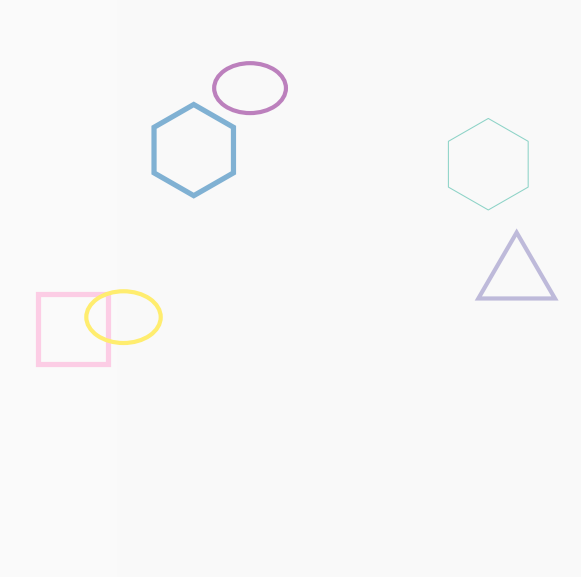[{"shape": "hexagon", "thickness": 0.5, "radius": 0.4, "center": [0.84, 0.715]}, {"shape": "triangle", "thickness": 2, "radius": 0.38, "center": [0.889, 0.52]}, {"shape": "hexagon", "thickness": 2.5, "radius": 0.39, "center": [0.333, 0.739]}, {"shape": "square", "thickness": 2.5, "radius": 0.3, "center": [0.125, 0.429]}, {"shape": "oval", "thickness": 2, "radius": 0.31, "center": [0.43, 0.847]}, {"shape": "oval", "thickness": 2, "radius": 0.32, "center": [0.212, 0.45]}]